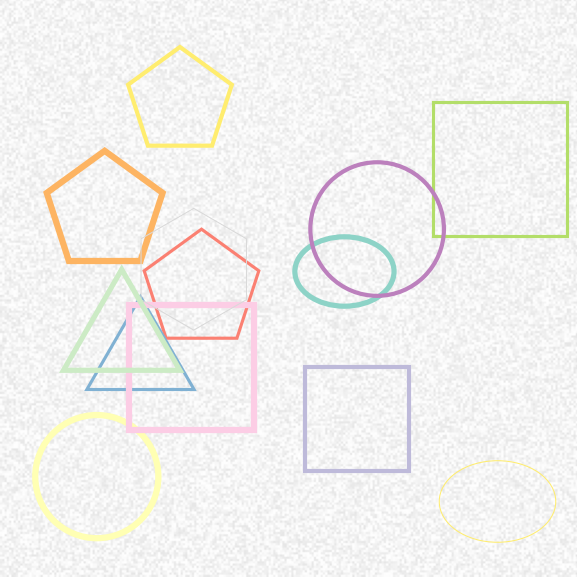[{"shape": "oval", "thickness": 2.5, "radius": 0.43, "center": [0.596, 0.529]}, {"shape": "circle", "thickness": 3, "radius": 0.53, "center": [0.168, 0.174]}, {"shape": "square", "thickness": 2, "radius": 0.45, "center": [0.618, 0.274]}, {"shape": "pentagon", "thickness": 1.5, "radius": 0.52, "center": [0.349, 0.498]}, {"shape": "triangle", "thickness": 1.5, "radius": 0.54, "center": [0.243, 0.378]}, {"shape": "pentagon", "thickness": 3, "radius": 0.53, "center": [0.181, 0.633]}, {"shape": "square", "thickness": 1.5, "radius": 0.58, "center": [0.865, 0.707]}, {"shape": "square", "thickness": 3, "radius": 0.54, "center": [0.331, 0.362]}, {"shape": "hexagon", "thickness": 0.5, "radius": 0.53, "center": [0.336, 0.533]}, {"shape": "circle", "thickness": 2, "radius": 0.58, "center": [0.653, 0.603]}, {"shape": "triangle", "thickness": 2.5, "radius": 0.58, "center": [0.211, 0.416]}, {"shape": "oval", "thickness": 0.5, "radius": 0.5, "center": [0.861, 0.131]}, {"shape": "pentagon", "thickness": 2, "radius": 0.47, "center": [0.312, 0.823]}]